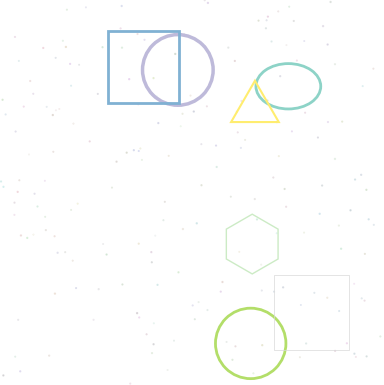[{"shape": "oval", "thickness": 2, "radius": 0.42, "center": [0.749, 0.776]}, {"shape": "circle", "thickness": 2.5, "radius": 0.46, "center": [0.462, 0.818]}, {"shape": "square", "thickness": 2, "radius": 0.47, "center": [0.373, 0.825]}, {"shape": "circle", "thickness": 2, "radius": 0.46, "center": [0.651, 0.108]}, {"shape": "square", "thickness": 0.5, "radius": 0.48, "center": [0.809, 0.189]}, {"shape": "hexagon", "thickness": 1, "radius": 0.39, "center": [0.655, 0.366]}, {"shape": "triangle", "thickness": 1.5, "radius": 0.36, "center": [0.662, 0.719]}]